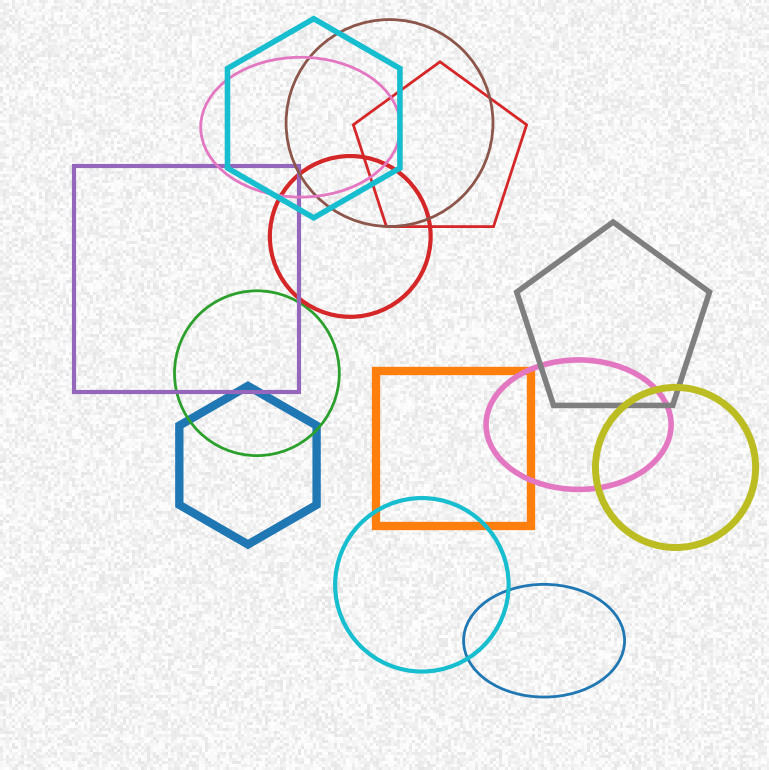[{"shape": "oval", "thickness": 1, "radius": 0.52, "center": [0.707, 0.168]}, {"shape": "hexagon", "thickness": 3, "radius": 0.51, "center": [0.322, 0.396]}, {"shape": "square", "thickness": 3, "radius": 0.5, "center": [0.589, 0.418]}, {"shape": "circle", "thickness": 1, "radius": 0.54, "center": [0.334, 0.515]}, {"shape": "circle", "thickness": 1.5, "radius": 0.52, "center": [0.455, 0.693]}, {"shape": "pentagon", "thickness": 1, "radius": 0.59, "center": [0.571, 0.801]}, {"shape": "square", "thickness": 1.5, "radius": 0.73, "center": [0.242, 0.638]}, {"shape": "circle", "thickness": 1, "radius": 0.67, "center": [0.506, 0.84]}, {"shape": "oval", "thickness": 1, "radius": 0.65, "center": [0.39, 0.835]}, {"shape": "oval", "thickness": 2, "radius": 0.6, "center": [0.751, 0.448]}, {"shape": "pentagon", "thickness": 2, "radius": 0.66, "center": [0.796, 0.58]}, {"shape": "circle", "thickness": 2.5, "radius": 0.52, "center": [0.877, 0.393]}, {"shape": "hexagon", "thickness": 2, "radius": 0.65, "center": [0.407, 0.846]}, {"shape": "circle", "thickness": 1.5, "radius": 0.56, "center": [0.548, 0.241]}]